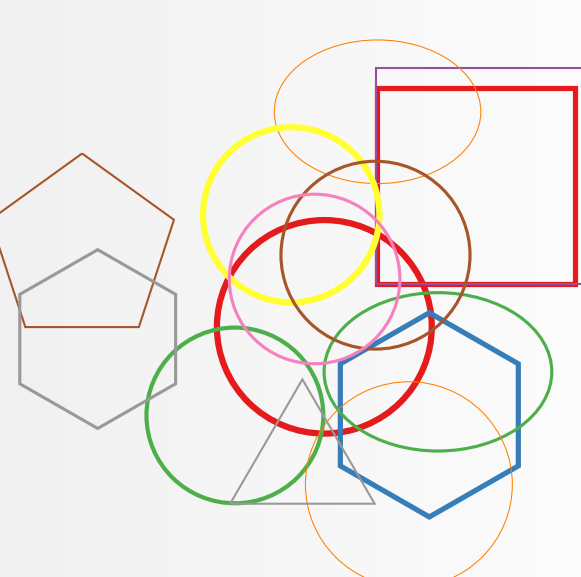[{"shape": "square", "thickness": 2.5, "radius": 0.85, "center": [0.819, 0.677]}, {"shape": "circle", "thickness": 3, "radius": 0.92, "center": [0.558, 0.433]}, {"shape": "hexagon", "thickness": 2.5, "radius": 0.88, "center": [0.739, 0.281]}, {"shape": "circle", "thickness": 2, "radius": 0.76, "center": [0.404, 0.28]}, {"shape": "oval", "thickness": 1.5, "radius": 0.98, "center": [0.753, 0.355]}, {"shape": "square", "thickness": 1, "radius": 0.94, "center": [0.833, 0.694]}, {"shape": "oval", "thickness": 0.5, "radius": 0.89, "center": [0.65, 0.806]}, {"shape": "circle", "thickness": 0.5, "radius": 0.89, "center": [0.703, 0.16]}, {"shape": "circle", "thickness": 3, "radius": 0.76, "center": [0.501, 0.627]}, {"shape": "pentagon", "thickness": 1, "radius": 0.83, "center": [0.141, 0.567]}, {"shape": "circle", "thickness": 1.5, "radius": 0.81, "center": [0.646, 0.557]}, {"shape": "circle", "thickness": 1.5, "radius": 0.73, "center": [0.541, 0.516]}, {"shape": "hexagon", "thickness": 1.5, "radius": 0.77, "center": [0.168, 0.412]}, {"shape": "triangle", "thickness": 1, "radius": 0.72, "center": [0.52, 0.199]}]